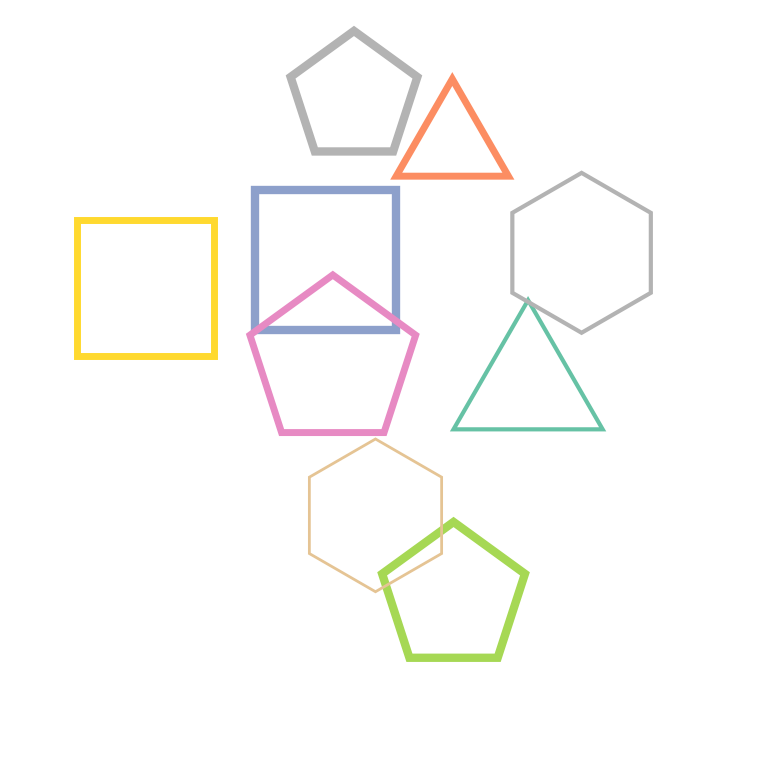[{"shape": "triangle", "thickness": 1.5, "radius": 0.56, "center": [0.686, 0.498]}, {"shape": "triangle", "thickness": 2.5, "radius": 0.42, "center": [0.587, 0.813]}, {"shape": "square", "thickness": 3, "radius": 0.46, "center": [0.423, 0.663]}, {"shape": "pentagon", "thickness": 2.5, "radius": 0.57, "center": [0.432, 0.53]}, {"shape": "pentagon", "thickness": 3, "radius": 0.49, "center": [0.589, 0.225]}, {"shape": "square", "thickness": 2.5, "radius": 0.44, "center": [0.189, 0.626]}, {"shape": "hexagon", "thickness": 1, "radius": 0.5, "center": [0.488, 0.331]}, {"shape": "pentagon", "thickness": 3, "radius": 0.43, "center": [0.46, 0.873]}, {"shape": "hexagon", "thickness": 1.5, "radius": 0.52, "center": [0.755, 0.672]}]